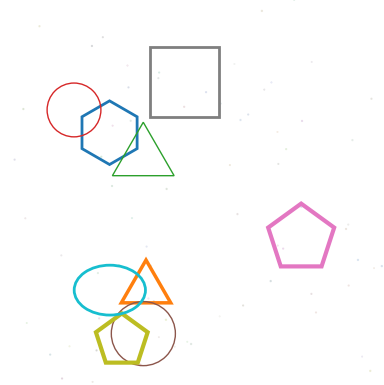[{"shape": "hexagon", "thickness": 2, "radius": 0.41, "center": [0.285, 0.655]}, {"shape": "triangle", "thickness": 2.5, "radius": 0.37, "center": [0.379, 0.25]}, {"shape": "triangle", "thickness": 1, "radius": 0.46, "center": [0.372, 0.59]}, {"shape": "circle", "thickness": 1, "radius": 0.35, "center": [0.192, 0.714]}, {"shape": "circle", "thickness": 1, "radius": 0.42, "center": [0.372, 0.133]}, {"shape": "pentagon", "thickness": 3, "radius": 0.45, "center": [0.782, 0.381]}, {"shape": "square", "thickness": 2, "radius": 0.45, "center": [0.48, 0.787]}, {"shape": "pentagon", "thickness": 3, "radius": 0.35, "center": [0.316, 0.115]}, {"shape": "oval", "thickness": 2, "radius": 0.46, "center": [0.285, 0.246]}]